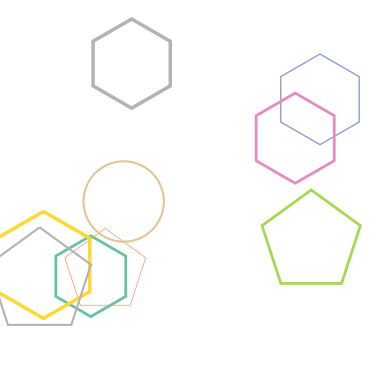[{"shape": "hexagon", "thickness": 2, "radius": 0.52, "center": [0.236, 0.283]}, {"shape": "pentagon", "thickness": 0.5, "radius": 0.55, "center": [0.273, 0.296]}, {"shape": "hexagon", "thickness": 1, "radius": 0.59, "center": [0.831, 0.742]}, {"shape": "hexagon", "thickness": 2, "radius": 0.59, "center": [0.767, 0.641]}, {"shape": "pentagon", "thickness": 2, "radius": 0.67, "center": [0.808, 0.372]}, {"shape": "hexagon", "thickness": 2.5, "radius": 0.69, "center": [0.113, 0.312]}, {"shape": "circle", "thickness": 1.5, "radius": 0.52, "center": [0.321, 0.477]}, {"shape": "pentagon", "thickness": 1.5, "radius": 0.7, "center": [0.103, 0.269]}, {"shape": "hexagon", "thickness": 2.5, "radius": 0.58, "center": [0.342, 0.835]}]